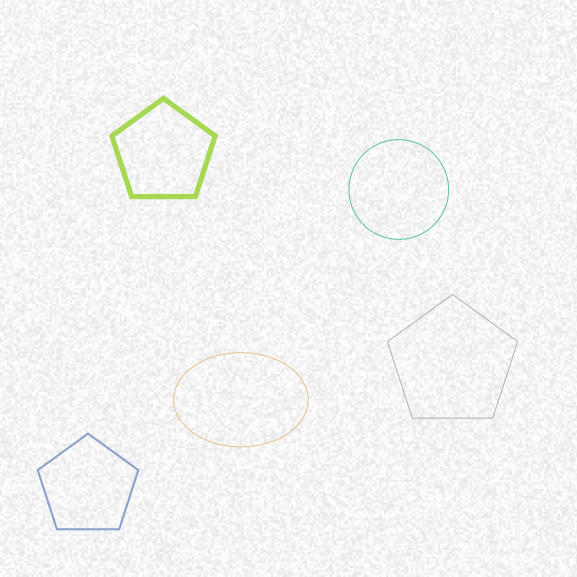[{"shape": "circle", "thickness": 0.5, "radius": 0.43, "center": [0.691, 0.671]}, {"shape": "pentagon", "thickness": 1, "radius": 0.46, "center": [0.152, 0.157]}, {"shape": "pentagon", "thickness": 2.5, "radius": 0.47, "center": [0.283, 0.735]}, {"shape": "oval", "thickness": 0.5, "radius": 0.58, "center": [0.417, 0.307]}, {"shape": "pentagon", "thickness": 0.5, "radius": 0.59, "center": [0.784, 0.371]}]